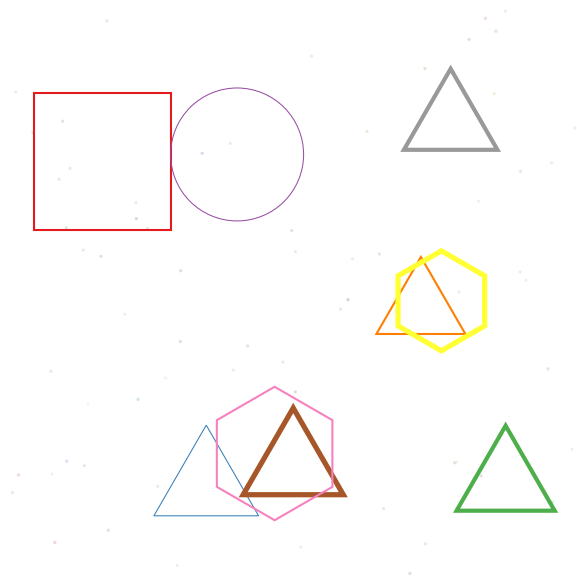[{"shape": "square", "thickness": 1, "radius": 0.59, "center": [0.178, 0.719]}, {"shape": "triangle", "thickness": 0.5, "radius": 0.52, "center": [0.357, 0.158]}, {"shape": "triangle", "thickness": 2, "radius": 0.49, "center": [0.876, 0.164]}, {"shape": "circle", "thickness": 0.5, "radius": 0.58, "center": [0.411, 0.732]}, {"shape": "triangle", "thickness": 1, "radius": 0.44, "center": [0.729, 0.465]}, {"shape": "hexagon", "thickness": 2.5, "radius": 0.43, "center": [0.764, 0.478]}, {"shape": "triangle", "thickness": 2.5, "radius": 0.5, "center": [0.508, 0.193]}, {"shape": "hexagon", "thickness": 1, "radius": 0.58, "center": [0.476, 0.214]}, {"shape": "triangle", "thickness": 2, "radius": 0.47, "center": [0.78, 0.786]}]